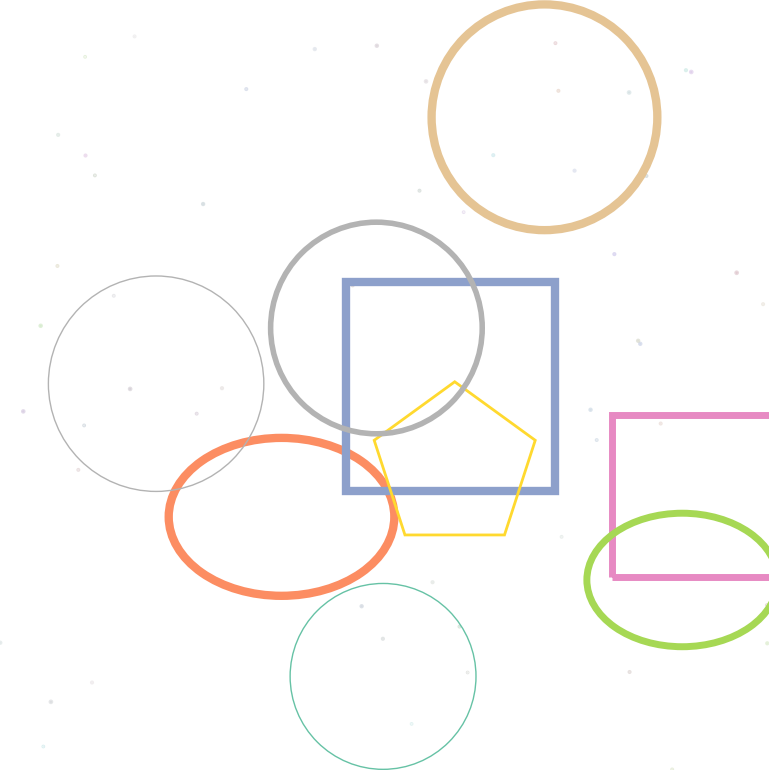[{"shape": "circle", "thickness": 0.5, "radius": 0.6, "center": [0.497, 0.122]}, {"shape": "oval", "thickness": 3, "radius": 0.73, "center": [0.366, 0.329]}, {"shape": "square", "thickness": 3, "radius": 0.68, "center": [0.585, 0.498]}, {"shape": "square", "thickness": 2.5, "radius": 0.53, "center": [0.9, 0.356]}, {"shape": "oval", "thickness": 2.5, "radius": 0.62, "center": [0.886, 0.247]}, {"shape": "pentagon", "thickness": 1, "radius": 0.55, "center": [0.591, 0.394]}, {"shape": "circle", "thickness": 3, "radius": 0.73, "center": [0.707, 0.848]}, {"shape": "circle", "thickness": 0.5, "radius": 0.7, "center": [0.203, 0.502]}, {"shape": "circle", "thickness": 2, "radius": 0.69, "center": [0.489, 0.574]}]